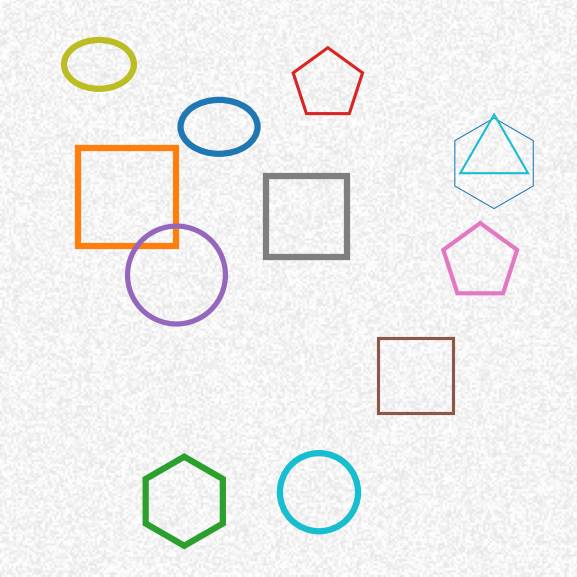[{"shape": "hexagon", "thickness": 0.5, "radius": 0.39, "center": [0.856, 0.716]}, {"shape": "oval", "thickness": 3, "radius": 0.33, "center": [0.379, 0.779]}, {"shape": "square", "thickness": 3, "radius": 0.43, "center": [0.22, 0.658]}, {"shape": "hexagon", "thickness": 3, "radius": 0.39, "center": [0.319, 0.131]}, {"shape": "pentagon", "thickness": 1.5, "radius": 0.32, "center": [0.568, 0.853]}, {"shape": "circle", "thickness": 2.5, "radius": 0.42, "center": [0.306, 0.523]}, {"shape": "square", "thickness": 1.5, "radius": 0.33, "center": [0.719, 0.349]}, {"shape": "pentagon", "thickness": 2, "radius": 0.34, "center": [0.832, 0.546]}, {"shape": "square", "thickness": 3, "radius": 0.35, "center": [0.531, 0.624]}, {"shape": "oval", "thickness": 3, "radius": 0.3, "center": [0.171, 0.888]}, {"shape": "triangle", "thickness": 1, "radius": 0.34, "center": [0.856, 0.733]}, {"shape": "circle", "thickness": 3, "radius": 0.34, "center": [0.552, 0.147]}]